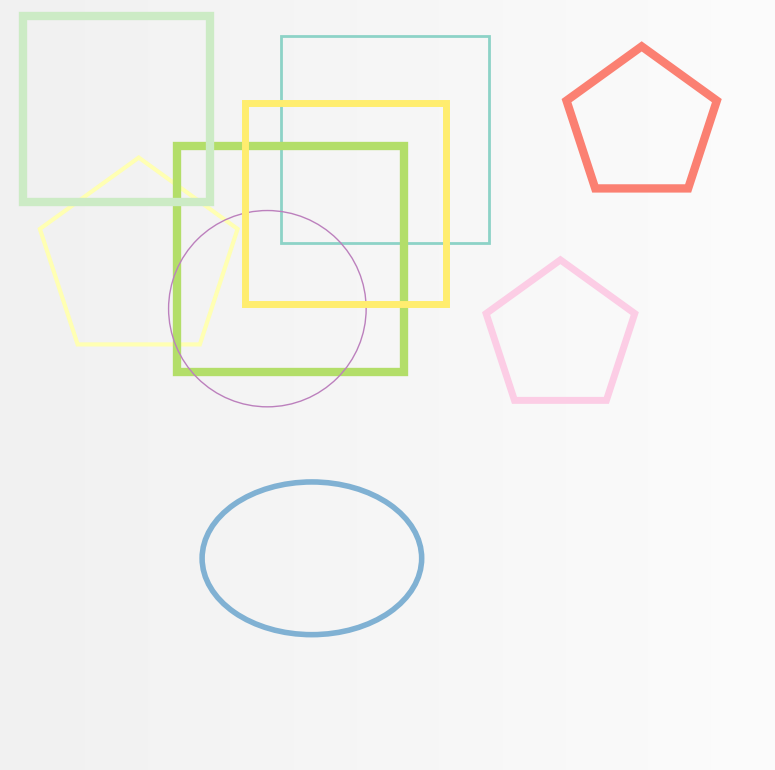[{"shape": "square", "thickness": 1, "radius": 0.67, "center": [0.497, 0.818]}, {"shape": "pentagon", "thickness": 1.5, "radius": 0.67, "center": [0.179, 0.661]}, {"shape": "pentagon", "thickness": 3, "radius": 0.51, "center": [0.828, 0.838]}, {"shape": "oval", "thickness": 2, "radius": 0.71, "center": [0.402, 0.275]}, {"shape": "square", "thickness": 3, "radius": 0.73, "center": [0.375, 0.663]}, {"shape": "pentagon", "thickness": 2.5, "radius": 0.5, "center": [0.723, 0.562]}, {"shape": "circle", "thickness": 0.5, "radius": 0.64, "center": [0.345, 0.599]}, {"shape": "square", "thickness": 3, "radius": 0.6, "center": [0.15, 0.858]}, {"shape": "square", "thickness": 2.5, "radius": 0.65, "center": [0.446, 0.736]}]